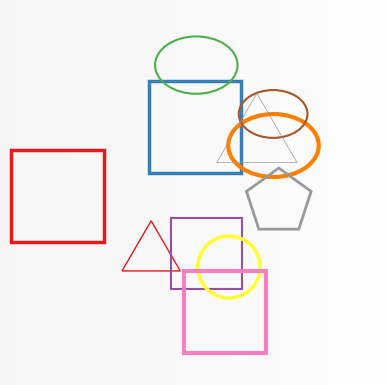[{"shape": "square", "thickness": 2.5, "radius": 0.6, "center": [0.149, 0.492]}, {"shape": "triangle", "thickness": 1, "radius": 0.43, "center": [0.39, 0.34]}, {"shape": "square", "thickness": 2.5, "radius": 0.59, "center": [0.504, 0.67]}, {"shape": "oval", "thickness": 1.5, "radius": 0.53, "center": [0.507, 0.831]}, {"shape": "square", "thickness": 1.5, "radius": 0.46, "center": [0.533, 0.341]}, {"shape": "oval", "thickness": 3, "radius": 0.58, "center": [0.706, 0.622]}, {"shape": "circle", "thickness": 2.5, "radius": 0.4, "center": [0.591, 0.306]}, {"shape": "oval", "thickness": 1.5, "radius": 0.44, "center": [0.705, 0.704]}, {"shape": "square", "thickness": 3, "radius": 0.53, "center": [0.58, 0.189]}, {"shape": "triangle", "thickness": 0.5, "radius": 0.6, "center": [0.663, 0.637]}, {"shape": "pentagon", "thickness": 2, "radius": 0.44, "center": [0.719, 0.476]}]